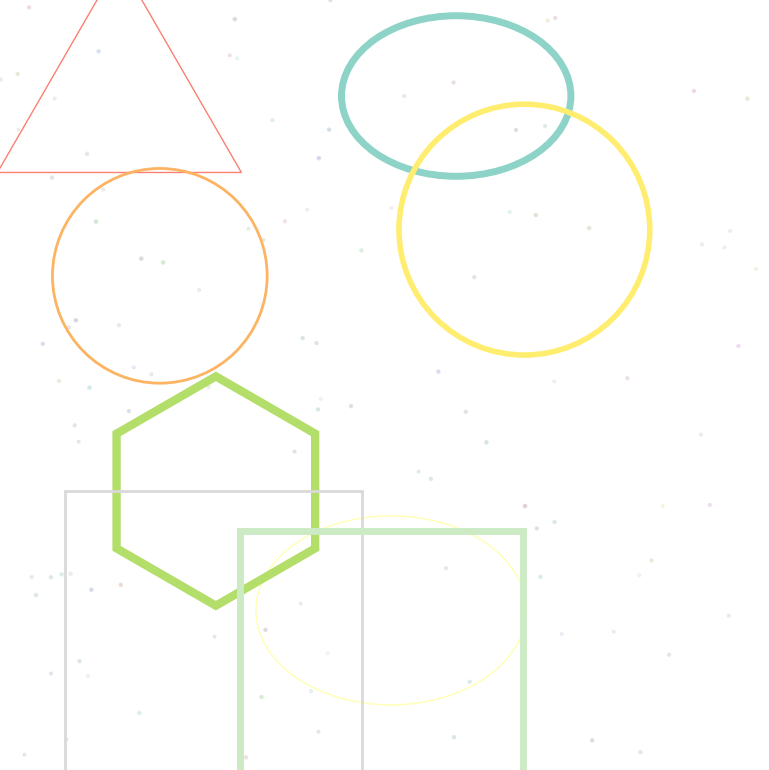[{"shape": "oval", "thickness": 2.5, "radius": 0.74, "center": [0.592, 0.875]}, {"shape": "oval", "thickness": 0.5, "radius": 0.88, "center": [0.508, 0.207]}, {"shape": "triangle", "thickness": 0.5, "radius": 0.91, "center": [0.155, 0.867]}, {"shape": "circle", "thickness": 1, "radius": 0.7, "center": [0.208, 0.642]}, {"shape": "hexagon", "thickness": 3, "radius": 0.74, "center": [0.28, 0.362]}, {"shape": "square", "thickness": 1, "radius": 0.96, "center": [0.277, 0.17]}, {"shape": "square", "thickness": 2.5, "radius": 0.92, "center": [0.495, 0.128]}, {"shape": "circle", "thickness": 2, "radius": 0.81, "center": [0.681, 0.702]}]